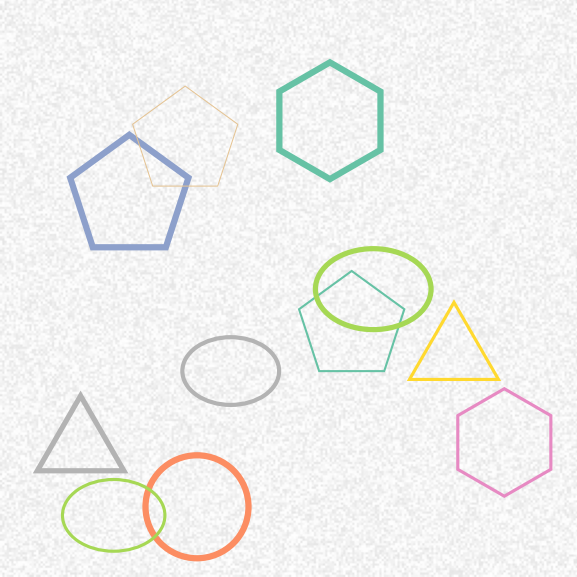[{"shape": "pentagon", "thickness": 1, "radius": 0.48, "center": [0.609, 0.434]}, {"shape": "hexagon", "thickness": 3, "radius": 0.51, "center": [0.571, 0.79]}, {"shape": "circle", "thickness": 3, "radius": 0.45, "center": [0.341, 0.122]}, {"shape": "pentagon", "thickness": 3, "radius": 0.54, "center": [0.224, 0.658]}, {"shape": "hexagon", "thickness": 1.5, "radius": 0.47, "center": [0.873, 0.233]}, {"shape": "oval", "thickness": 2.5, "radius": 0.5, "center": [0.646, 0.498]}, {"shape": "oval", "thickness": 1.5, "radius": 0.44, "center": [0.197, 0.107]}, {"shape": "triangle", "thickness": 1.5, "radius": 0.44, "center": [0.786, 0.387]}, {"shape": "pentagon", "thickness": 0.5, "radius": 0.48, "center": [0.321, 0.754]}, {"shape": "oval", "thickness": 2, "radius": 0.42, "center": [0.4, 0.357]}, {"shape": "triangle", "thickness": 2.5, "radius": 0.43, "center": [0.14, 0.227]}]